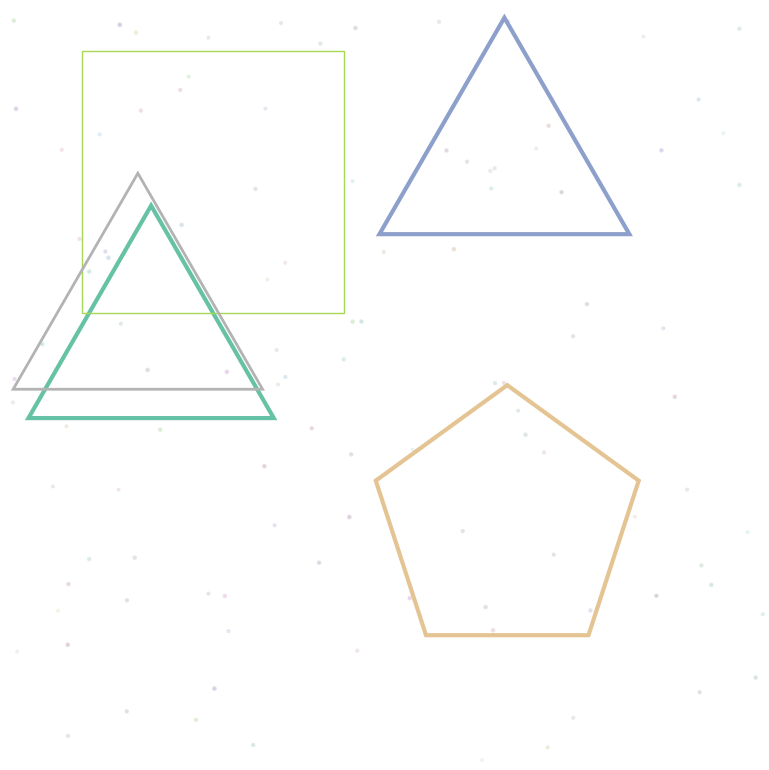[{"shape": "triangle", "thickness": 1.5, "radius": 0.92, "center": [0.196, 0.549]}, {"shape": "triangle", "thickness": 1.5, "radius": 0.94, "center": [0.655, 0.79]}, {"shape": "square", "thickness": 0.5, "radius": 0.85, "center": [0.277, 0.763]}, {"shape": "pentagon", "thickness": 1.5, "radius": 0.9, "center": [0.659, 0.32]}, {"shape": "triangle", "thickness": 1, "radius": 0.94, "center": [0.179, 0.588]}]